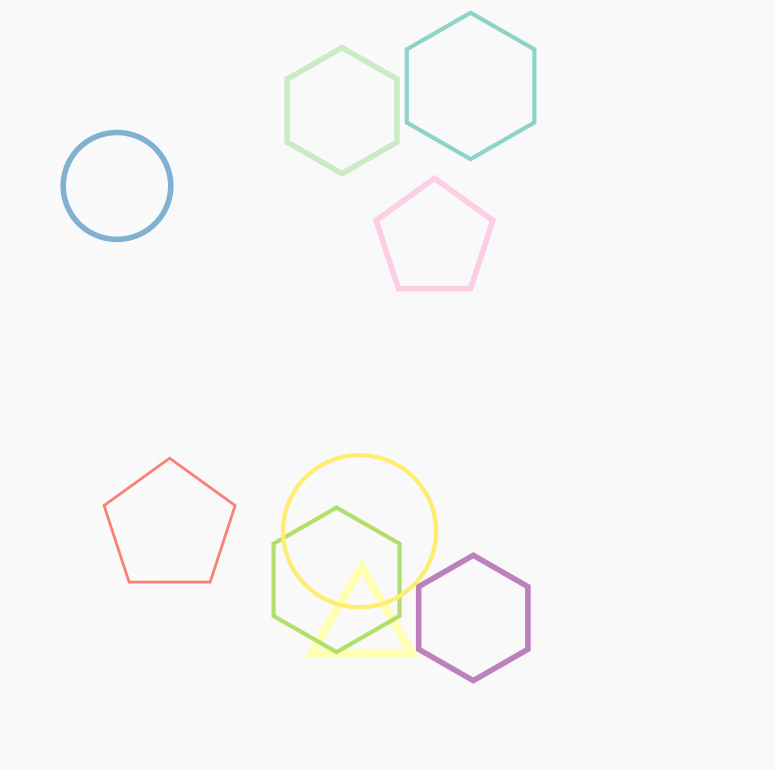[{"shape": "hexagon", "thickness": 1.5, "radius": 0.48, "center": [0.607, 0.888]}, {"shape": "triangle", "thickness": 3, "radius": 0.37, "center": [0.467, 0.189]}, {"shape": "pentagon", "thickness": 1, "radius": 0.44, "center": [0.219, 0.316]}, {"shape": "circle", "thickness": 2, "radius": 0.35, "center": [0.151, 0.759]}, {"shape": "hexagon", "thickness": 1.5, "radius": 0.47, "center": [0.434, 0.247]}, {"shape": "pentagon", "thickness": 2, "radius": 0.4, "center": [0.561, 0.689]}, {"shape": "hexagon", "thickness": 2, "radius": 0.41, "center": [0.611, 0.197]}, {"shape": "hexagon", "thickness": 2, "radius": 0.41, "center": [0.441, 0.856]}, {"shape": "circle", "thickness": 1.5, "radius": 0.49, "center": [0.464, 0.31]}]